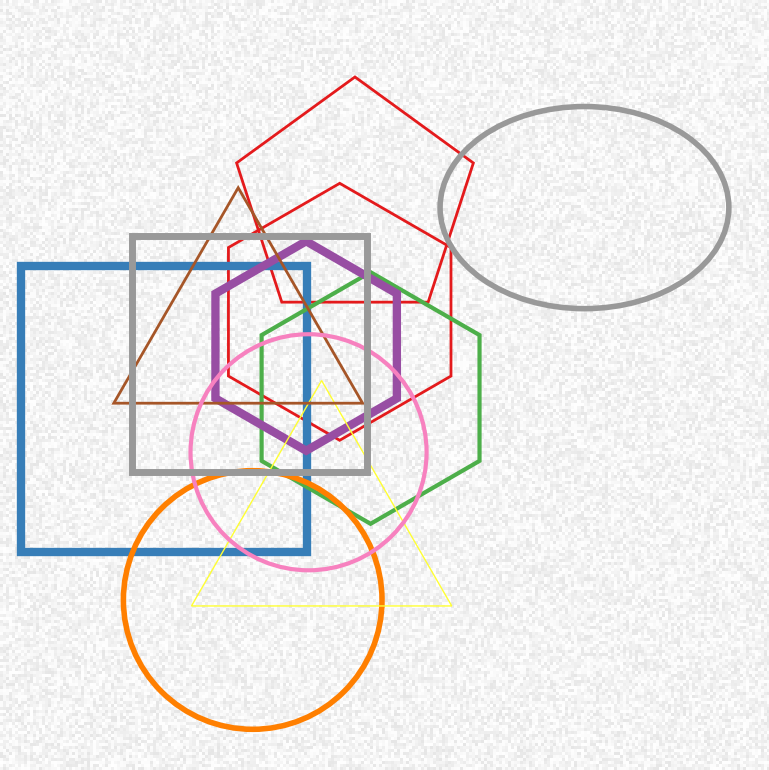[{"shape": "hexagon", "thickness": 1, "radius": 0.83, "center": [0.441, 0.595]}, {"shape": "pentagon", "thickness": 1, "radius": 0.81, "center": [0.461, 0.738]}, {"shape": "square", "thickness": 3, "radius": 0.93, "center": [0.213, 0.468]}, {"shape": "hexagon", "thickness": 1.5, "radius": 0.82, "center": [0.481, 0.483]}, {"shape": "hexagon", "thickness": 3, "radius": 0.68, "center": [0.398, 0.551]}, {"shape": "circle", "thickness": 2, "radius": 0.84, "center": [0.328, 0.221]}, {"shape": "triangle", "thickness": 0.5, "radius": 0.98, "center": [0.418, 0.311]}, {"shape": "triangle", "thickness": 1, "radius": 0.93, "center": [0.309, 0.57]}, {"shape": "circle", "thickness": 1.5, "radius": 0.77, "center": [0.401, 0.413]}, {"shape": "square", "thickness": 2.5, "radius": 0.76, "center": [0.324, 0.54]}, {"shape": "oval", "thickness": 2, "radius": 0.94, "center": [0.759, 0.73]}]